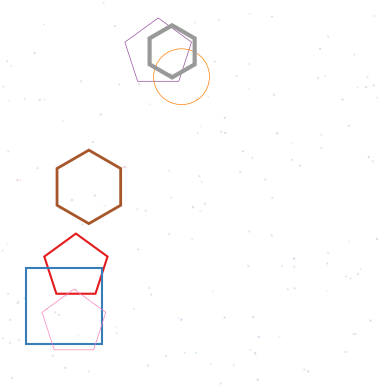[{"shape": "pentagon", "thickness": 1.5, "radius": 0.43, "center": [0.197, 0.307]}, {"shape": "square", "thickness": 1.5, "radius": 0.49, "center": [0.165, 0.206]}, {"shape": "pentagon", "thickness": 0.5, "radius": 0.45, "center": [0.411, 0.862]}, {"shape": "circle", "thickness": 0.5, "radius": 0.36, "center": [0.472, 0.801]}, {"shape": "hexagon", "thickness": 2, "radius": 0.48, "center": [0.231, 0.515]}, {"shape": "pentagon", "thickness": 0.5, "radius": 0.44, "center": [0.192, 0.162]}, {"shape": "hexagon", "thickness": 3, "radius": 0.34, "center": [0.447, 0.867]}]